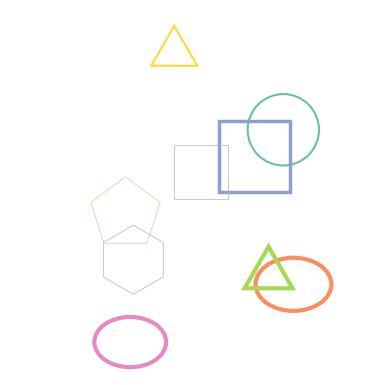[{"shape": "circle", "thickness": 1.5, "radius": 0.46, "center": [0.736, 0.663]}, {"shape": "oval", "thickness": 3, "radius": 0.49, "center": [0.762, 0.262]}, {"shape": "square", "thickness": 2.5, "radius": 0.46, "center": [0.662, 0.594]}, {"shape": "oval", "thickness": 3, "radius": 0.47, "center": [0.338, 0.112]}, {"shape": "triangle", "thickness": 3, "radius": 0.36, "center": [0.697, 0.287]}, {"shape": "triangle", "thickness": 1.5, "radius": 0.35, "center": [0.453, 0.864]}, {"shape": "pentagon", "thickness": 0.5, "radius": 0.47, "center": [0.326, 0.445]}, {"shape": "square", "thickness": 0.5, "radius": 0.35, "center": [0.521, 0.553]}, {"shape": "hexagon", "thickness": 0.5, "radius": 0.45, "center": [0.346, 0.325]}]